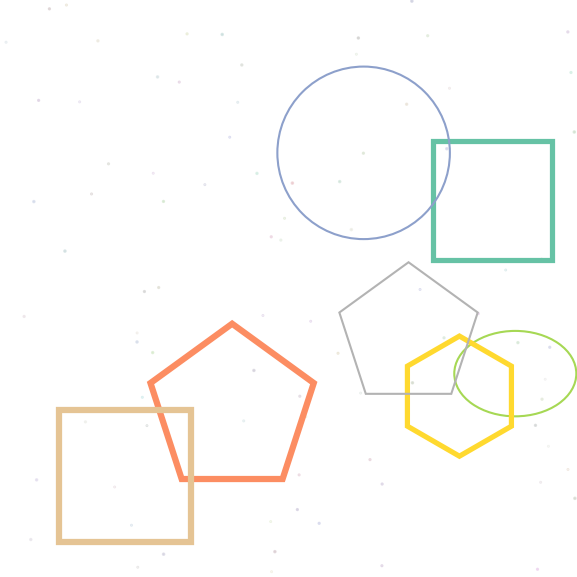[{"shape": "square", "thickness": 2.5, "radius": 0.52, "center": [0.853, 0.652]}, {"shape": "pentagon", "thickness": 3, "radius": 0.74, "center": [0.402, 0.29]}, {"shape": "circle", "thickness": 1, "radius": 0.75, "center": [0.63, 0.734]}, {"shape": "oval", "thickness": 1, "radius": 0.53, "center": [0.892, 0.352]}, {"shape": "hexagon", "thickness": 2.5, "radius": 0.52, "center": [0.796, 0.313]}, {"shape": "square", "thickness": 3, "radius": 0.57, "center": [0.216, 0.175]}, {"shape": "pentagon", "thickness": 1, "radius": 0.63, "center": [0.707, 0.419]}]